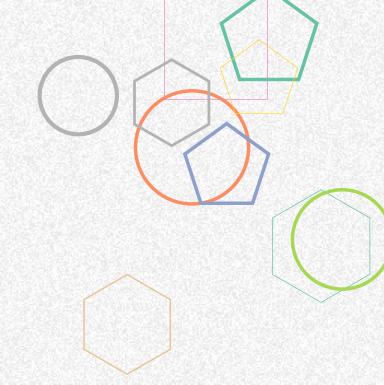[{"shape": "pentagon", "thickness": 2.5, "radius": 0.65, "center": [0.699, 0.899]}, {"shape": "hexagon", "thickness": 0.5, "radius": 0.73, "center": [0.834, 0.361]}, {"shape": "circle", "thickness": 2.5, "radius": 0.73, "center": [0.499, 0.617]}, {"shape": "pentagon", "thickness": 2.5, "radius": 0.57, "center": [0.589, 0.565]}, {"shape": "square", "thickness": 0.5, "radius": 0.67, "center": [0.559, 0.877]}, {"shape": "circle", "thickness": 2.5, "radius": 0.65, "center": [0.889, 0.378]}, {"shape": "pentagon", "thickness": 0.5, "radius": 0.53, "center": [0.673, 0.791]}, {"shape": "hexagon", "thickness": 1, "radius": 0.65, "center": [0.33, 0.157]}, {"shape": "circle", "thickness": 3, "radius": 0.5, "center": [0.203, 0.752]}, {"shape": "hexagon", "thickness": 2, "radius": 0.56, "center": [0.446, 0.733]}]